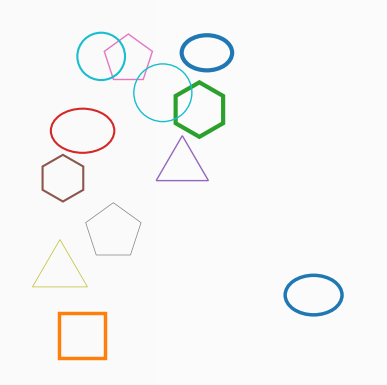[{"shape": "oval", "thickness": 3, "radius": 0.33, "center": [0.534, 0.863]}, {"shape": "oval", "thickness": 2.5, "radius": 0.37, "center": [0.809, 0.234]}, {"shape": "square", "thickness": 2.5, "radius": 0.29, "center": [0.211, 0.129]}, {"shape": "hexagon", "thickness": 3, "radius": 0.35, "center": [0.515, 0.715]}, {"shape": "oval", "thickness": 1.5, "radius": 0.41, "center": [0.213, 0.66]}, {"shape": "triangle", "thickness": 1, "radius": 0.39, "center": [0.47, 0.57]}, {"shape": "hexagon", "thickness": 1.5, "radius": 0.3, "center": [0.162, 0.537]}, {"shape": "pentagon", "thickness": 1, "radius": 0.33, "center": [0.331, 0.846]}, {"shape": "pentagon", "thickness": 0.5, "radius": 0.38, "center": [0.293, 0.398]}, {"shape": "triangle", "thickness": 0.5, "radius": 0.41, "center": [0.155, 0.296]}, {"shape": "circle", "thickness": 1, "radius": 0.37, "center": [0.42, 0.759]}, {"shape": "circle", "thickness": 1.5, "radius": 0.31, "center": [0.261, 0.854]}]